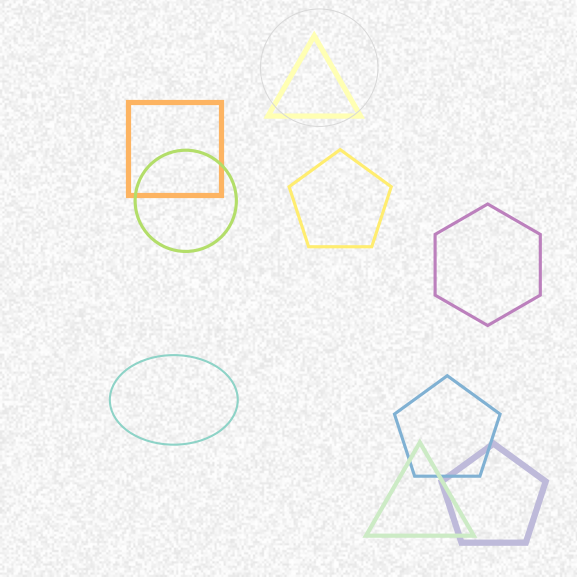[{"shape": "oval", "thickness": 1, "radius": 0.55, "center": [0.301, 0.307]}, {"shape": "triangle", "thickness": 2.5, "radius": 0.46, "center": [0.544, 0.844]}, {"shape": "pentagon", "thickness": 3, "radius": 0.47, "center": [0.855, 0.136]}, {"shape": "pentagon", "thickness": 1.5, "radius": 0.48, "center": [0.774, 0.252]}, {"shape": "square", "thickness": 2.5, "radius": 0.4, "center": [0.302, 0.742]}, {"shape": "circle", "thickness": 1.5, "radius": 0.44, "center": [0.322, 0.651]}, {"shape": "circle", "thickness": 0.5, "radius": 0.51, "center": [0.553, 0.882]}, {"shape": "hexagon", "thickness": 1.5, "radius": 0.53, "center": [0.845, 0.541]}, {"shape": "triangle", "thickness": 2, "radius": 0.54, "center": [0.727, 0.125]}, {"shape": "pentagon", "thickness": 1.5, "radius": 0.46, "center": [0.589, 0.647]}]